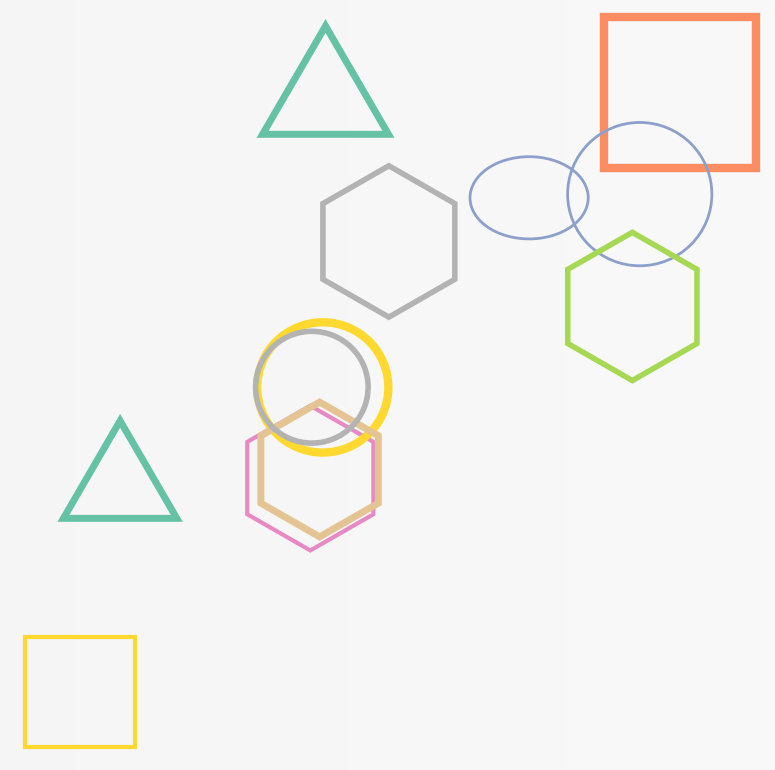[{"shape": "triangle", "thickness": 2.5, "radius": 0.42, "center": [0.155, 0.369]}, {"shape": "triangle", "thickness": 2.5, "radius": 0.47, "center": [0.42, 0.872]}, {"shape": "square", "thickness": 3, "radius": 0.49, "center": [0.877, 0.88]}, {"shape": "oval", "thickness": 1, "radius": 0.38, "center": [0.683, 0.743]}, {"shape": "circle", "thickness": 1, "radius": 0.47, "center": [0.825, 0.748]}, {"shape": "hexagon", "thickness": 1.5, "radius": 0.47, "center": [0.4, 0.379]}, {"shape": "hexagon", "thickness": 2, "radius": 0.48, "center": [0.816, 0.602]}, {"shape": "circle", "thickness": 3, "radius": 0.42, "center": [0.416, 0.497]}, {"shape": "square", "thickness": 1.5, "radius": 0.36, "center": [0.103, 0.101]}, {"shape": "hexagon", "thickness": 2.5, "radius": 0.44, "center": [0.412, 0.39]}, {"shape": "circle", "thickness": 2, "radius": 0.36, "center": [0.402, 0.497]}, {"shape": "hexagon", "thickness": 2, "radius": 0.49, "center": [0.502, 0.686]}]